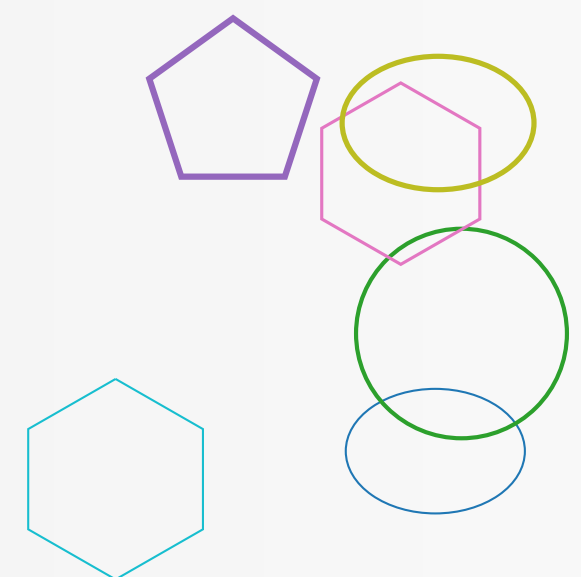[{"shape": "oval", "thickness": 1, "radius": 0.77, "center": [0.749, 0.218]}, {"shape": "circle", "thickness": 2, "radius": 0.91, "center": [0.794, 0.422]}, {"shape": "pentagon", "thickness": 3, "radius": 0.76, "center": [0.401, 0.816]}, {"shape": "hexagon", "thickness": 1.5, "radius": 0.79, "center": [0.69, 0.698]}, {"shape": "oval", "thickness": 2.5, "radius": 0.83, "center": [0.754, 0.786]}, {"shape": "hexagon", "thickness": 1, "radius": 0.87, "center": [0.199, 0.169]}]